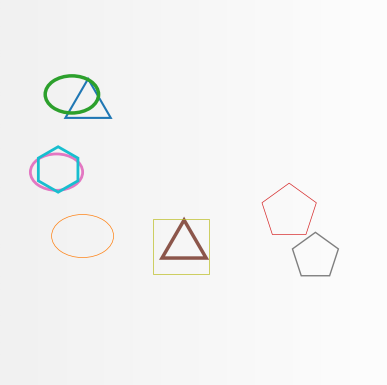[{"shape": "triangle", "thickness": 1.5, "radius": 0.34, "center": [0.227, 0.728]}, {"shape": "oval", "thickness": 0.5, "radius": 0.4, "center": [0.213, 0.387]}, {"shape": "oval", "thickness": 2.5, "radius": 0.34, "center": [0.186, 0.755]}, {"shape": "pentagon", "thickness": 0.5, "radius": 0.37, "center": [0.746, 0.451]}, {"shape": "triangle", "thickness": 2.5, "radius": 0.33, "center": [0.475, 0.363]}, {"shape": "oval", "thickness": 2, "radius": 0.34, "center": [0.146, 0.553]}, {"shape": "pentagon", "thickness": 1, "radius": 0.31, "center": [0.814, 0.334]}, {"shape": "square", "thickness": 0.5, "radius": 0.36, "center": [0.467, 0.36]}, {"shape": "hexagon", "thickness": 2, "radius": 0.29, "center": [0.15, 0.56]}]